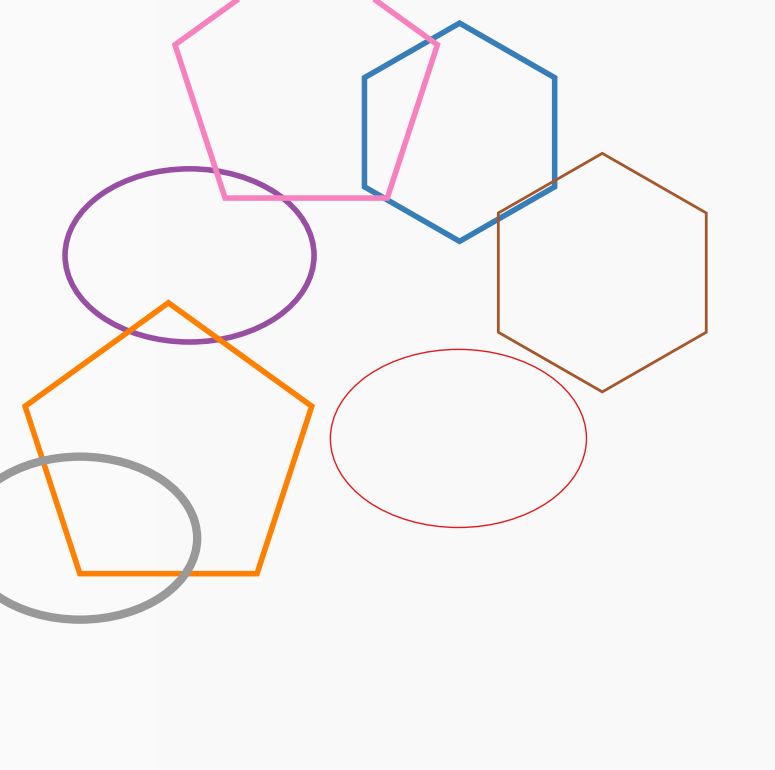[{"shape": "oval", "thickness": 0.5, "radius": 0.83, "center": [0.592, 0.431]}, {"shape": "hexagon", "thickness": 2, "radius": 0.71, "center": [0.593, 0.828]}, {"shape": "oval", "thickness": 2, "radius": 0.8, "center": [0.245, 0.668]}, {"shape": "pentagon", "thickness": 2, "radius": 0.97, "center": [0.217, 0.412]}, {"shape": "hexagon", "thickness": 1, "radius": 0.77, "center": [0.777, 0.646]}, {"shape": "pentagon", "thickness": 2, "radius": 0.89, "center": [0.395, 0.887]}, {"shape": "oval", "thickness": 3, "radius": 0.76, "center": [0.103, 0.301]}]